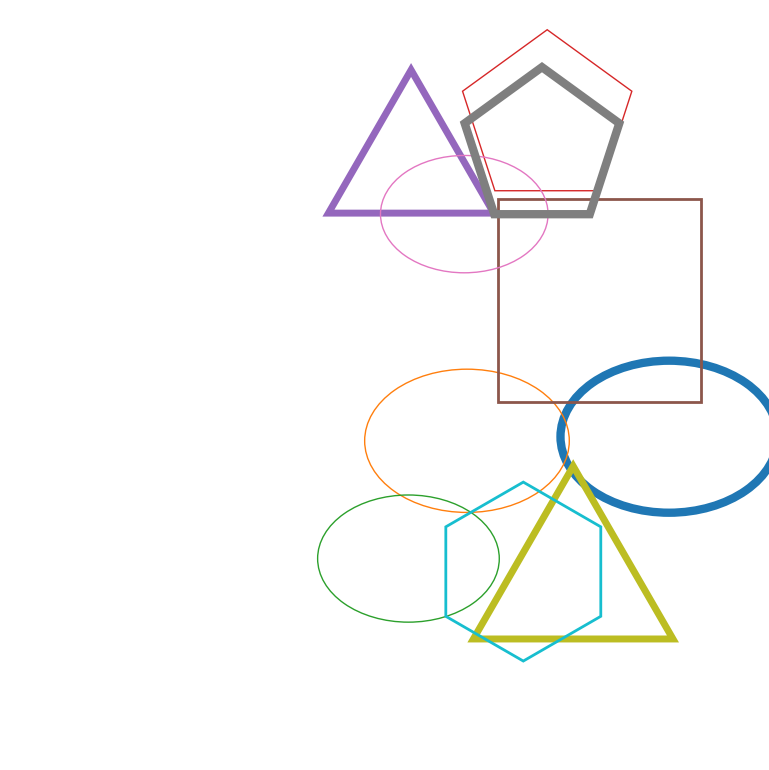[{"shape": "oval", "thickness": 3, "radius": 0.71, "center": [0.869, 0.433]}, {"shape": "oval", "thickness": 0.5, "radius": 0.66, "center": [0.606, 0.428]}, {"shape": "oval", "thickness": 0.5, "radius": 0.59, "center": [0.53, 0.275]}, {"shape": "pentagon", "thickness": 0.5, "radius": 0.58, "center": [0.711, 0.846]}, {"shape": "triangle", "thickness": 2.5, "radius": 0.62, "center": [0.534, 0.785]}, {"shape": "square", "thickness": 1, "radius": 0.66, "center": [0.778, 0.609]}, {"shape": "oval", "thickness": 0.5, "radius": 0.54, "center": [0.603, 0.722]}, {"shape": "pentagon", "thickness": 3, "radius": 0.53, "center": [0.704, 0.807]}, {"shape": "triangle", "thickness": 2.5, "radius": 0.75, "center": [0.744, 0.245]}, {"shape": "hexagon", "thickness": 1, "radius": 0.58, "center": [0.68, 0.258]}]